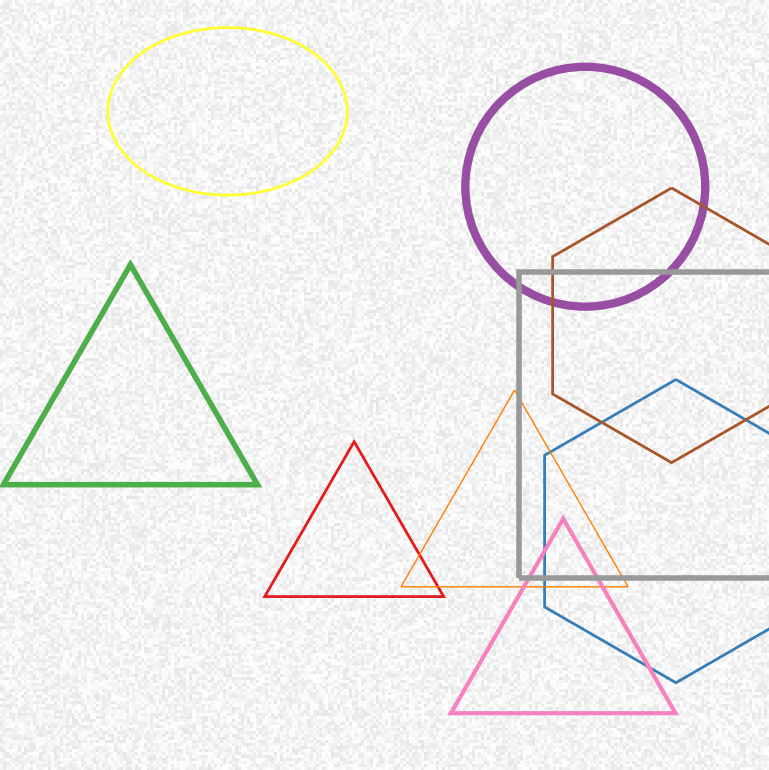[{"shape": "triangle", "thickness": 1, "radius": 0.67, "center": [0.46, 0.292]}, {"shape": "hexagon", "thickness": 1, "radius": 0.98, "center": [0.878, 0.31]}, {"shape": "triangle", "thickness": 2, "radius": 0.95, "center": [0.169, 0.466]}, {"shape": "circle", "thickness": 3, "radius": 0.78, "center": [0.76, 0.758]}, {"shape": "triangle", "thickness": 0.5, "radius": 0.85, "center": [0.668, 0.323]}, {"shape": "oval", "thickness": 1, "radius": 0.78, "center": [0.296, 0.855]}, {"shape": "hexagon", "thickness": 1, "radius": 0.89, "center": [0.872, 0.578]}, {"shape": "triangle", "thickness": 1.5, "radius": 0.84, "center": [0.731, 0.158]}, {"shape": "square", "thickness": 2, "radius": 1.0, "center": [0.874, 0.448]}]